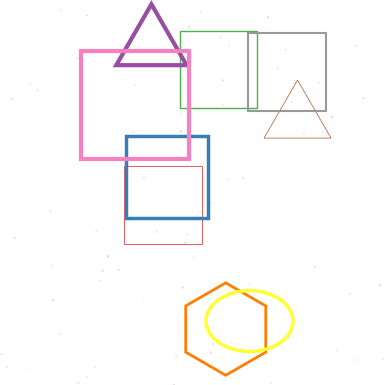[{"shape": "square", "thickness": 0.5, "radius": 0.51, "center": [0.424, 0.467]}, {"shape": "square", "thickness": 2.5, "radius": 0.53, "center": [0.434, 0.54]}, {"shape": "square", "thickness": 1, "radius": 0.5, "center": [0.568, 0.82]}, {"shape": "triangle", "thickness": 3, "radius": 0.53, "center": [0.393, 0.883]}, {"shape": "hexagon", "thickness": 2, "radius": 0.6, "center": [0.586, 0.145]}, {"shape": "oval", "thickness": 2.5, "radius": 0.56, "center": [0.648, 0.166]}, {"shape": "triangle", "thickness": 0.5, "radius": 0.5, "center": [0.773, 0.692]}, {"shape": "square", "thickness": 3, "radius": 0.7, "center": [0.352, 0.727]}, {"shape": "square", "thickness": 1.5, "radius": 0.5, "center": [0.745, 0.813]}]